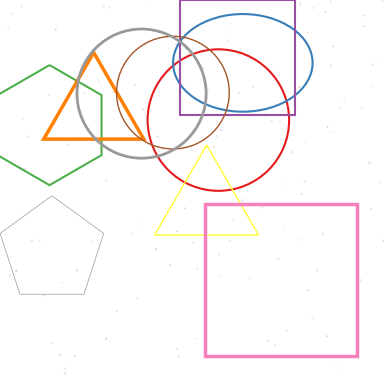[{"shape": "circle", "thickness": 1.5, "radius": 0.92, "center": [0.567, 0.688]}, {"shape": "oval", "thickness": 1.5, "radius": 0.91, "center": [0.631, 0.837]}, {"shape": "hexagon", "thickness": 1.5, "radius": 0.78, "center": [0.129, 0.675]}, {"shape": "square", "thickness": 1.5, "radius": 0.75, "center": [0.617, 0.85]}, {"shape": "triangle", "thickness": 2.5, "radius": 0.75, "center": [0.243, 0.714]}, {"shape": "triangle", "thickness": 1, "radius": 0.78, "center": [0.537, 0.467]}, {"shape": "circle", "thickness": 1, "radius": 0.73, "center": [0.449, 0.759]}, {"shape": "square", "thickness": 2.5, "radius": 0.98, "center": [0.73, 0.272]}, {"shape": "pentagon", "thickness": 0.5, "radius": 0.71, "center": [0.135, 0.35]}, {"shape": "circle", "thickness": 2, "radius": 0.84, "center": [0.368, 0.757]}]